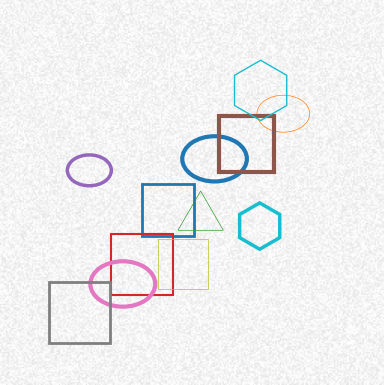[{"shape": "oval", "thickness": 3, "radius": 0.42, "center": [0.557, 0.587]}, {"shape": "square", "thickness": 2, "radius": 0.34, "center": [0.437, 0.455]}, {"shape": "oval", "thickness": 0.5, "radius": 0.34, "center": [0.736, 0.705]}, {"shape": "triangle", "thickness": 0.5, "radius": 0.34, "center": [0.521, 0.436]}, {"shape": "square", "thickness": 1.5, "radius": 0.4, "center": [0.369, 0.313]}, {"shape": "oval", "thickness": 2.5, "radius": 0.29, "center": [0.232, 0.558]}, {"shape": "square", "thickness": 3, "radius": 0.36, "center": [0.64, 0.627]}, {"shape": "oval", "thickness": 3, "radius": 0.42, "center": [0.319, 0.262]}, {"shape": "square", "thickness": 2, "radius": 0.4, "center": [0.207, 0.188]}, {"shape": "square", "thickness": 0.5, "radius": 0.33, "center": [0.475, 0.314]}, {"shape": "hexagon", "thickness": 1, "radius": 0.39, "center": [0.677, 0.765]}, {"shape": "hexagon", "thickness": 2.5, "radius": 0.3, "center": [0.675, 0.413]}]